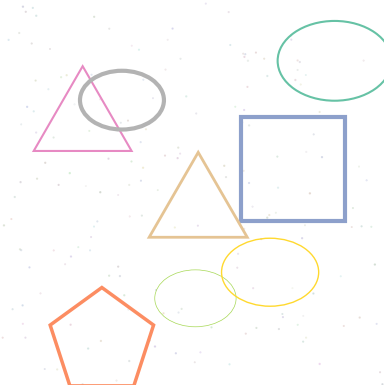[{"shape": "oval", "thickness": 1.5, "radius": 0.74, "center": [0.869, 0.842]}, {"shape": "pentagon", "thickness": 2.5, "radius": 0.71, "center": [0.265, 0.112]}, {"shape": "square", "thickness": 3, "radius": 0.68, "center": [0.761, 0.561]}, {"shape": "triangle", "thickness": 1.5, "radius": 0.73, "center": [0.215, 0.681]}, {"shape": "oval", "thickness": 0.5, "radius": 0.53, "center": [0.508, 0.225]}, {"shape": "oval", "thickness": 1, "radius": 0.63, "center": [0.702, 0.293]}, {"shape": "triangle", "thickness": 2, "radius": 0.74, "center": [0.515, 0.457]}, {"shape": "oval", "thickness": 3, "radius": 0.55, "center": [0.317, 0.74]}]